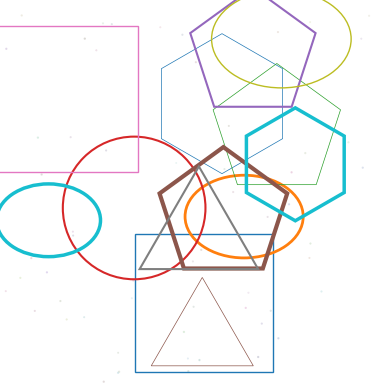[{"shape": "square", "thickness": 1, "radius": 0.9, "center": [0.53, 0.213]}, {"shape": "hexagon", "thickness": 0.5, "radius": 0.91, "center": [0.577, 0.731]}, {"shape": "oval", "thickness": 2, "radius": 0.77, "center": [0.634, 0.437]}, {"shape": "pentagon", "thickness": 0.5, "radius": 0.87, "center": [0.719, 0.661]}, {"shape": "circle", "thickness": 1.5, "radius": 0.93, "center": [0.348, 0.46]}, {"shape": "pentagon", "thickness": 1.5, "radius": 0.86, "center": [0.657, 0.861]}, {"shape": "pentagon", "thickness": 3, "radius": 0.87, "center": [0.58, 0.444]}, {"shape": "triangle", "thickness": 0.5, "radius": 0.77, "center": [0.525, 0.126]}, {"shape": "square", "thickness": 1, "radius": 0.95, "center": [0.168, 0.742]}, {"shape": "triangle", "thickness": 1.5, "radius": 0.89, "center": [0.517, 0.39]}, {"shape": "oval", "thickness": 1, "radius": 0.91, "center": [0.731, 0.899]}, {"shape": "oval", "thickness": 2.5, "radius": 0.67, "center": [0.126, 0.428]}, {"shape": "hexagon", "thickness": 2.5, "radius": 0.73, "center": [0.767, 0.573]}]